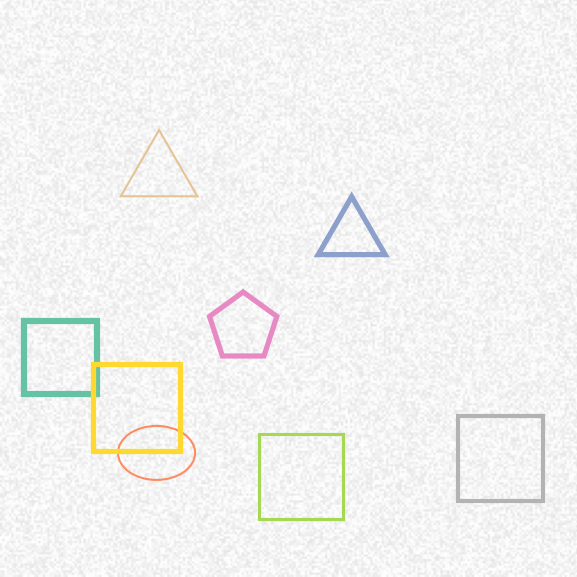[{"shape": "square", "thickness": 3, "radius": 0.32, "center": [0.105, 0.38]}, {"shape": "oval", "thickness": 1, "radius": 0.33, "center": [0.271, 0.215]}, {"shape": "triangle", "thickness": 2.5, "radius": 0.33, "center": [0.609, 0.592]}, {"shape": "pentagon", "thickness": 2.5, "radius": 0.31, "center": [0.421, 0.432]}, {"shape": "square", "thickness": 1.5, "radius": 0.37, "center": [0.521, 0.174]}, {"shape": "square", "thickness": 2.5, "radius": 0.38, "center": [0.236, 0.294]}, {"shape": "triangle", "thickness": 1, "radius": 0.38, "center": [0.275, 0.698]}, {"shape": "square", "thickness": 2, "radius": 0.37, "center": [0.866, 0.206]}]